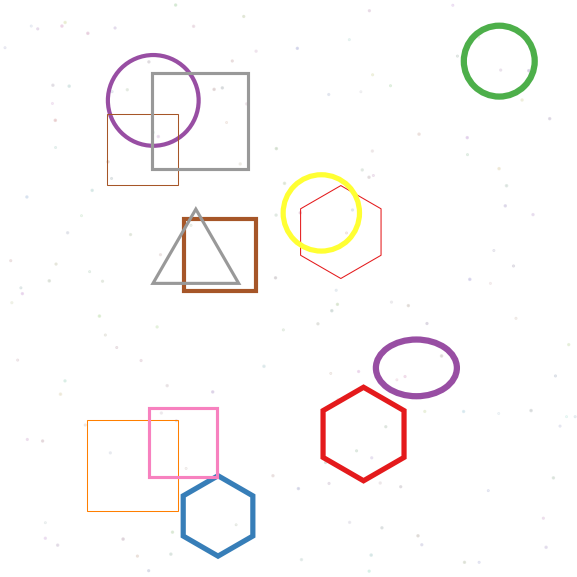[{"shape": "hexagon", "thickness": 0.5, "radius": 0.4, "center": [0.59, 0.597]}, {"shape": "hexagon", "thickness": 2.5, "radius": 0.4, "center": [0.63, 0.248]}, {"shape": "hexagon", "thickness": 2.5, "radius": 0.35, "center": [0.378, 0.106]}, {"shape": "circle", "thickness": 3, "radius": 0.31, "center": [0.865, 0.893]}, {"shape": "circle", "thickness": 2, "radius": 0.39, "center": [0.265, 0.825]}, {"shape": "oval", "thickness": 3, "radius": 0.35, "center": [0.721, 0.362]}, {"shape": "square", "thickness": 0.5, "radius": 0.4, "center": [0.229, 0.193]}, {"shape": "circle", "thickness": 2.5, "radius": 0.33, "center": [0.556, 0.63]}, {"shape": "square", "thickness": 2, "radius": 0.31, "center": [0.381, 0.557]}, {"shape": "square", "thickness": 0.5, "radius": 0.31, "center": [0.247, 0.741]}, {"shape": "square", "thickness": 1.5, "radius": 0.3, "center": [0.317, 0.233]}, {"shape": "triangle", "thickness": 1.5, "radius": 0.43, "center": [0.339, 0.551]}, {"shape": "square", "thickness": 1.5, "radius": 0.41, "center": [0.347, 0.79]}]